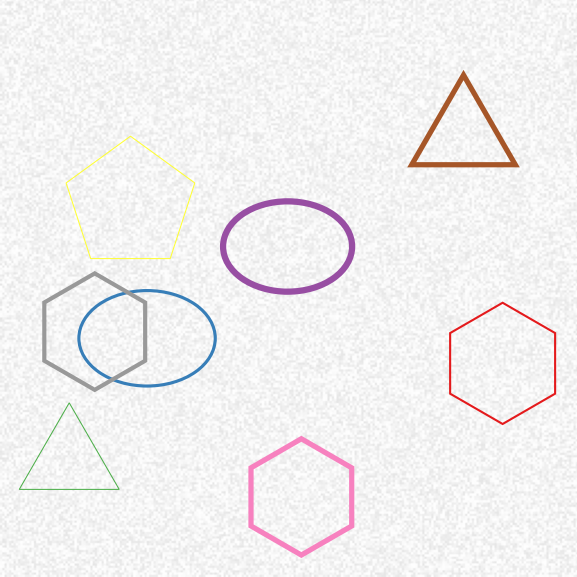[{"shape": "hexagon", "thickness": 1, "radius": 0.52, "center": [0.87, 0.37]}, {"shape": "oval", "thickness": 1.5, "radius": 0.59, "center": [0.255, 0.413]}, {"shape": "triangle", "thickness": 0.5, "radius": 0.5, "center": [0.12, 0.202]}, {"shape": "oval", "thickness": 3, "radius": 0.56, "center": [0.498, 0.572]}, {"shape": "pentagon", "thickness": 0.5, "radius": 0.59, "center": [0.226, 0.646]}, {"shape": "triangle", "thickness": 2.5, "radius": 0.52, "center": [0.803, 0.766]}, {"shape": "hexagon", "thickness": 2.5, "radius": 0.5, "center": [0.522, 0.139]}, {"shape": "hexagon", "thickness": 2, "radius": 0.5, "center": [0.164, 0.425]}]